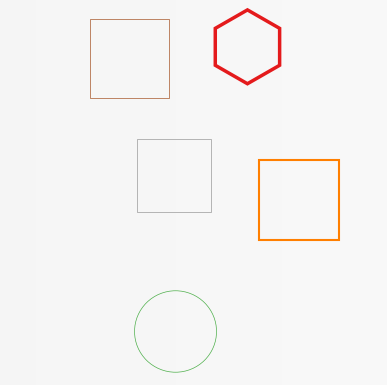[{"shape": "hexagon", "thickness": 2.5, "radius": 0.48, "center": [0.639, 0.878]}, {"shape": "circle", "thickness": 0.5, "radius": 0.53, "center": [0.453, 0.139]}, {"shape": "square", "thickness": 1.5, "radius": 0.52, "center": [0.772, 0.48]}, {"shape": "square", "thickness": 0.5, "radius": 0.51, "center": [0.335, 0.848]}, {"shape": "square", "thickness": 0.5, "radius": 0.48, "center": [0.449, 0.545]}]